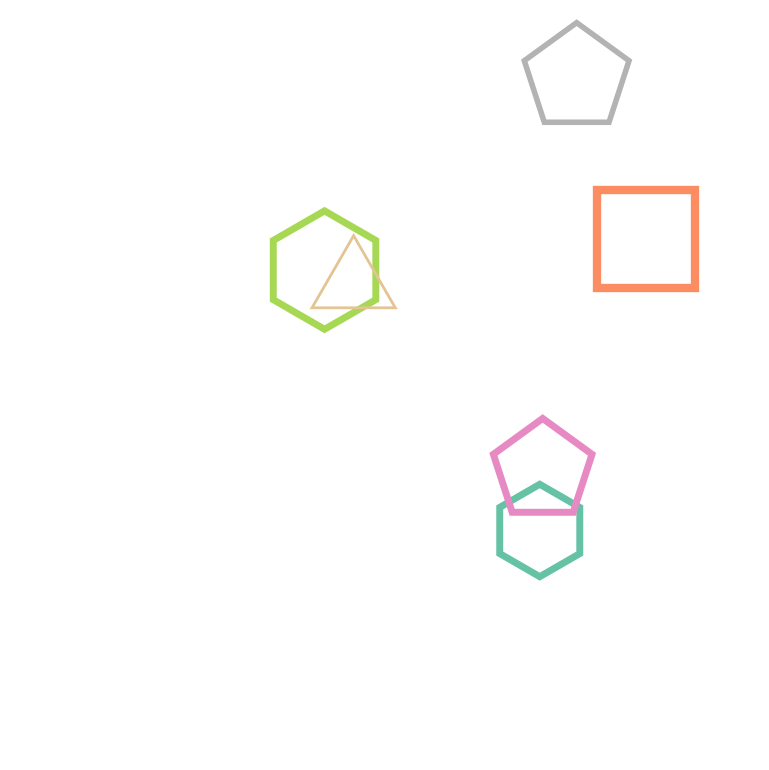[{"shape": "hexagon", "thickness": 2.5, "radius": 0.3, "center": [0.701, 0.311]}, {"shape": "square", "thickness": 3, "radius": 0.32, "center": [0.839, 0.689]}, {"shape": "pentagon", "thickness": 2.5, "radius": 0.34, "center": [0.705, 0.389]}, {"shape": "hexagon", "thickness": 2.5, "radius": 0.38, "center": [0.421, 0.649]}, {"shape": "triangle", "thickness": 1, "radius": 0.31, "center": [0.459, 0.631]}, {"shape": "pentagon", "thickness": 2, "radius": 0.36, "center": [0.749, 0.899]}]